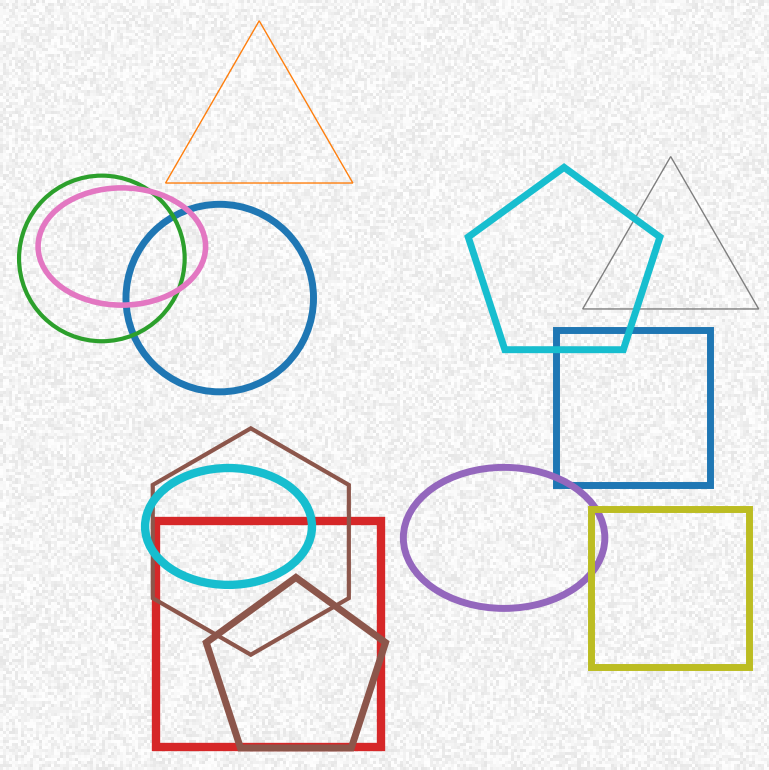[{"shape": "circle", "thickness": 2.5, "radius": 0.61, "center": [0.285, 0.613]}, {"shape": "square", "thickness": 2.5, "radius": 0.5, "center": [0.822, 0.471]}, {"shape": "triangle", "thickness": 0.5, "radius": 0.7, "center": [0.337, 0.833]}, {"shape": "circle", "thickness": 1.5, "radius": 0.54, "center": [0.132, 0.664]}, {"shape": "square", "thickness": 3, "radius": 0.73, "center": [0.349, 0.177]}, {"shape": "oval", "thickness": 2.5, "radius": 0.65, "center": [0.655, 0.301]}, {"shape": "hexagon", "thickness": 1.5, "radius": 0.74, "center": [0.326, 0.297]}, {"shape": "pentagon", "thickness": 2.5, "radius": 0.61, "center": [0.384, 0.128]}, {"shape": "oval", "thickness": 2, "radius": 0.54, "center": [0.158, 0.68]}, {"shape": "triangle", "thickness": 0.5, "radius": 0.66, "center": [0.871, 0.665]}, {"shape": "square", "thickness": 2.5, "radius": 0.51, "center": [0.87, 0.237]}, {"shape": "oval", "thickness": 3, "radius": 0.54, "center": [0.297, 0.316]}, {"shape": "pentagon", "thickness": 2.5, "radius": 0.65, "center": [0.733, 0.652]}]